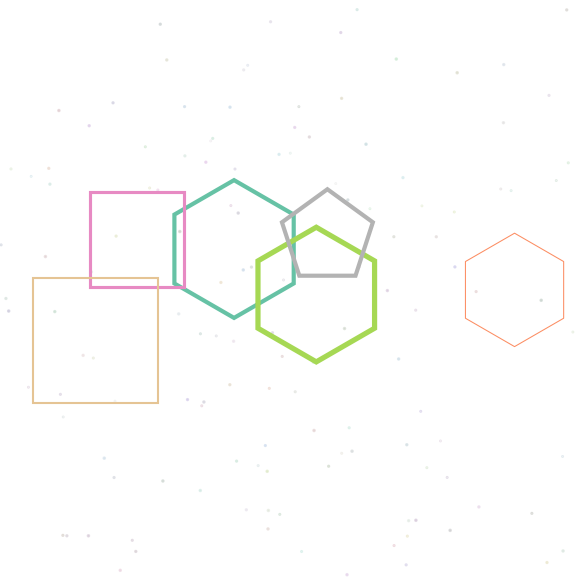[{"shape": "hexagon", "thickness": 2, "radius": 0.6, "center": [0.405, 0.568]}, {"shape": "hexagon", "thickness": 0.5, "radius": 0.49, "center": [0.891, 0.497]}, {"shape": "square", "thickness": 1.5, "radius": 0.41, "center": [0.237, 0.585]}, {"shape": "hexagon", "thickness": 2.5, "radius": 0.58, "center": [0.548, 0.489]}, {"shape": "square", "thickness": 1, "radius": 0.54, "center": [0.166, 0.41]}, {"shape": "pentagon", "thickness": 2, "radius": 0.41, "center": [0.567, 0.589]}]